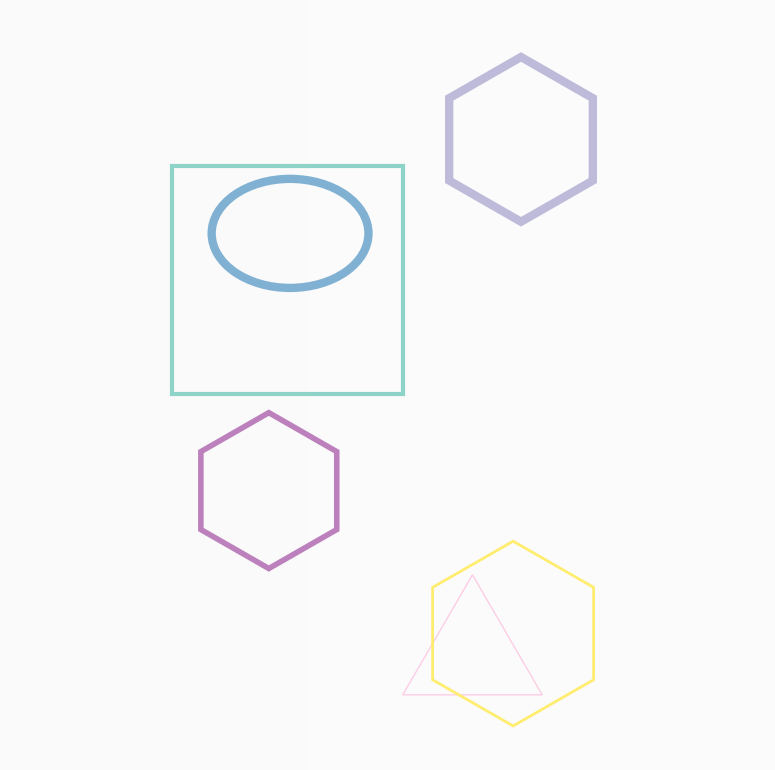[{"shape": "square", "thickness": 1.5, "radius": 0.74, "center": [0.371, 0.636]}, {"shape": "hexagon", "thickness": 3, "radius": 0.53, "center": [0.672, 0.819]}, {"shape": "oval", "thickness": 3, "radius": 0.51, "center": [0.374, 0.697]}, {"shape": "triangle", "thickness": 0.5, "radius": 0.52, "center": [0.61, 0.15]}, {"shape": "hexagon", "thickness": 2, "radius": 0.51, "center": [0.347, 0.363]}, {"shape": "hexagon", "thickness": 1, "radius": 0.6, "center": [0.662, 0.177]}]